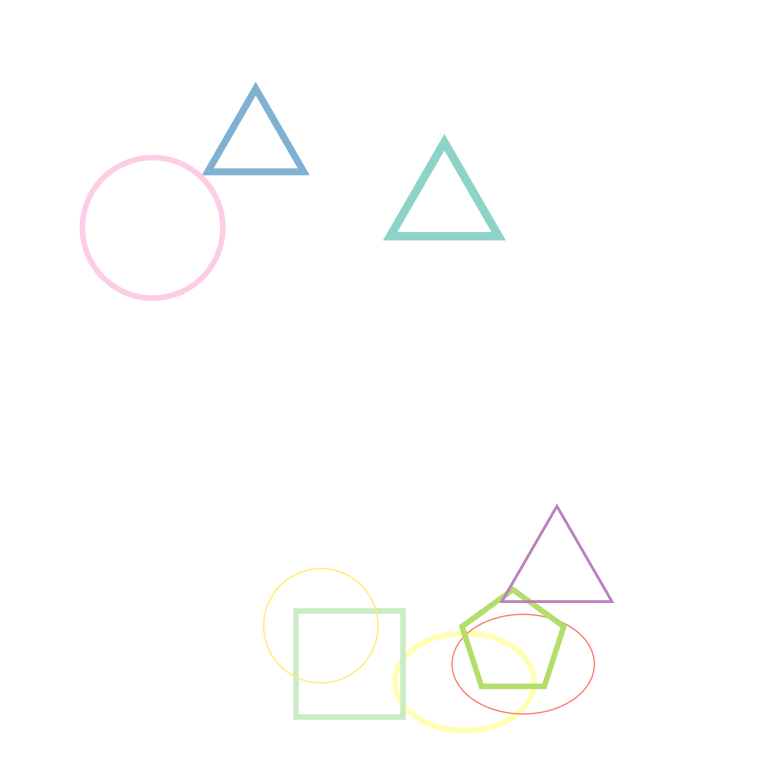[{"shape": "triangle", "thickness": 3, "radius": 0.41, "center": [0.577, 0.734]}, {"shape": "oval", "thickness": 2, "radius": 0.45, "center": [0.603, 0.114]}, {"shape": "oval", "thickness": 0.5, "radius": 0.46, "center": [0.68, 0.137]}, {"shape": "triangle", "thickness": 2.5, "radius": 0.36, "center": [0.332, 0.813]}, {"shape": "pentagon", "thickness": 2, "radius": 0.35, "center": [0.666, 0.165]}, {"shape": "circle", "thickness": 2, "radius": 0.46, "center": [0.198, 0.704]}, {"shape": "triangle", "thickness": 1, "radius": 0.41, "center": [0.723, 0.26]}, {"shape": "square", "thickness": 2, "radius": 0.35, "center": [0.454, 0.137]}, {"shape": "circle", "thickness": 0.5, "radius": 0.37, "center": [0.417, 0.187]}]